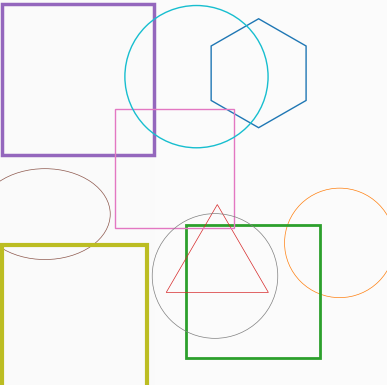[{"shape": "hexagon", "thickness": 1, "radius": 0.71, "center": [0.667, 0.81]}, {"shape": "circle", "thickness": 0.5, "radius": 0.71, "center": [0.877, 0.369]}, {"shape": "square", "thickness": 2, "radius": 0.87, "center": [0.652, 0.243]}, {"shape": "triangle", "thickness": 0.5, "radius": 0.76, "center": [0.561, 0.316]}, {"shape": "square", "thickness": 2.5, "radius": 0.98, "center": [0.202, 0.794]}, {"shape": "oval", "thickness": 0.5, "radius": 0.84, "center": [0.116, 0.444]}, {"shape": "square", "thickness": 1, "radius": 0.77, "center": [0.451, 0.563]}, {"shape": "circle", "thickness": 0.5, "radius": 0.81, "center": [0.555, 0.283]}, {"shape": "square", "thickness": 3, "radius": 0.94, "center": [0.192, 0.175]}, {"shape": "circle", "thickness": 1, "radius": 0.92, "center": [0.507, 0.801]}]